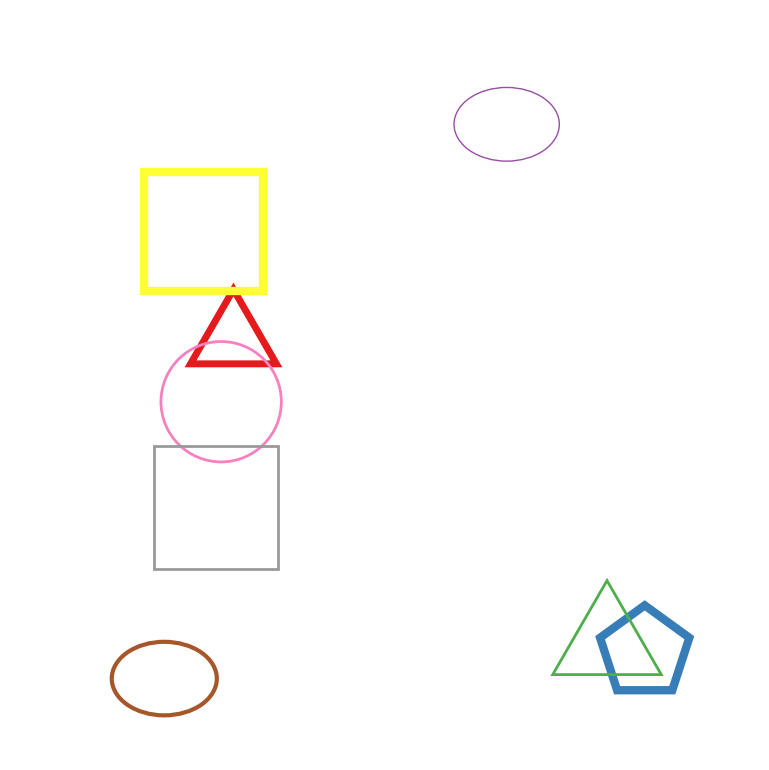[{"shape": "triangle", "thickness": 2.5, "radius": 0.32, "center": [0.303, 0.56]}, {"shape": "pentagon", "thickness": 3, "radius": 0.3, "center": [0.837, 0.153]}, {"shape": "triangle", "thickness": 1, "radius": 0.41, "center": [0.788, 0.165]}, {"shape": "oval", "thickness": 0.5, "radius": 0.34, "center": [0.658, 0.839]}, {"shape": "square", "thickness": 3, "radius": 0.39, "center": [0.264, 0.7]}, {"shape": "oval", "thickness": 1.5, "radius": 0.34, "center": [0.213, 0.119]}, {"shape": "circle", "thickness": 1, "radius": 0.39, "center": [0.287, 0.478]}, {"shape": "square", "thickness": 1, "radius": 0.4, "center": [0.28, 0.341]}]